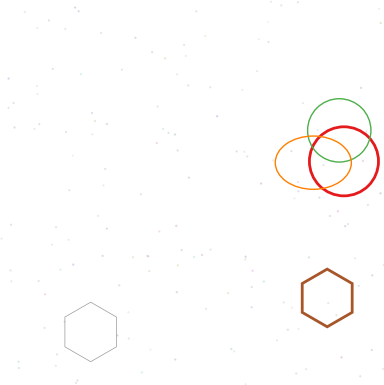[{"shape": "circle", "thickness": 2, "radius": 0.45, "center": [0.893, 0.581]}, {"shape": "circle", "thickness": 1, "radius": 0.41, "center": [0.881, 0.661]}, {"shape": "oval", "thickness": 1, "radius": 0.49, "center": [0.814, 0.577]}, {"shape": "hexagon", "thickness": 2, "radius": 0.37, "center": [0.85, 0.226]}, {"shape": "hexagon", "thickness": 0.5, "radius": 0.39, "center": [0.236, 0.138]}]